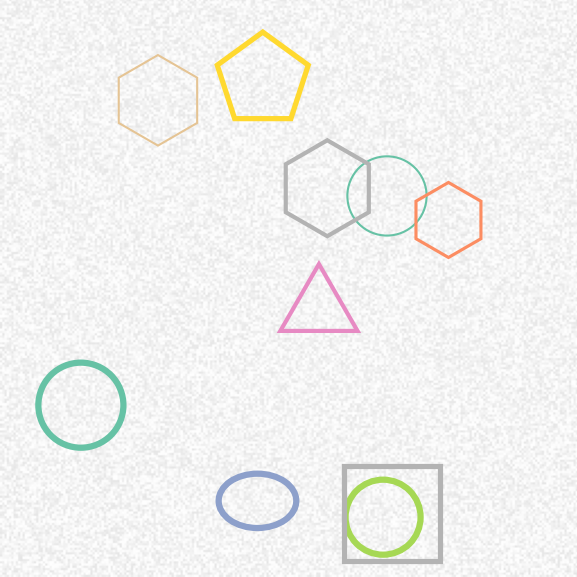[{"shape": "circle", "thickness": 3, "radius": 0.37, "center": [0.14, 0.298]}, {"shape": "circle", "thickness": 1, "radius": 0.34, "center": [0.67, 0.66]}, {"shape": "hexagon", "thickness": 1.5, "radius": 0.32, "center": [0.777, 0.618]}, {"shape": "oval", "thickness": 3, "radius": 0.34, "center": [0.446, 0.132]}, {"shape": "triangle", "thickness": 2, "radius": 0.39, "center": [0.552, 0.465]}, {"shape": "circle", "thickness": 3, "radius": 0.32, "center": [0.663, 0.104]}, {"shape": "pentagon", "thickness": 2.5, "radius": 0.41, "center": [0.455, 0.861]}, {"shape": "hexagon", "thickness": 1, "radius": 0.39, "center": [0.274, 0.825]}, {"shape": "hexagon", "thickness": 2, "radius": 0.42, "center": [0.567, 0.673]}, {"shape": "square", "thickness": 2.5, "radius": 0.41, "center": [0.679, 0.11]}]